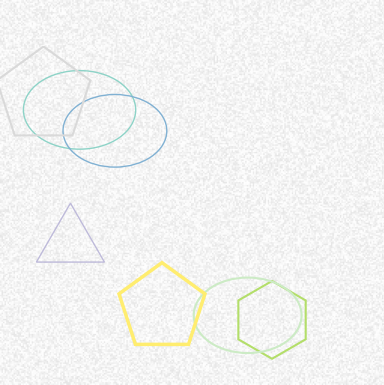[{"shape": "oval", "thickness": 1, "radius": 0.73, "center": [0.207, 0.715]}, {"shape": "triangle", "thickness": 1, "radius": 0.51, "center": [0.183, 0.37]}, {"shape": "oval", "thickness": 1, "radius": 0.67, "center": [0.298, 0.66]}, {"shape": "hexagon", "thickness": 1.5, "radius": 0.5, "center": [0.707, 0.169]}, {"shape": "pentagon", "thickness": 1.5, "radius": 0.64, "center": [0.113, 0.752]}, {"shape": "oval", "thickness": 1.5, "radius": 0.7, "center": [0.643, 0.181]}, {"shape": "pentagon", "thickness": 2.5, "radius": 0.59, "center": [0.421, 0.2]}]